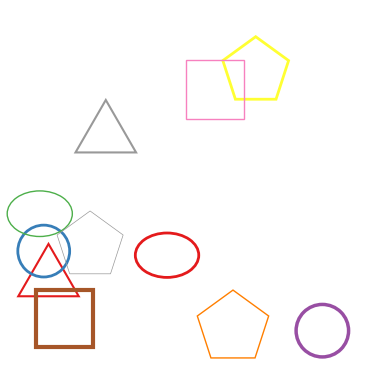[{"shape": "triangle", "thickness": 1.5, "radius": 0.45, "center": [0.126, 0.276]}, {"shape": "oval", "thickness": 2, "radius": 0.41, "center": [0.434, 0.337]}, {"shape": "circle", "thickness": 2, "radius": 0.34, "center": [0.114, 0.348]}, {"shape": "oval", "thickness": 1, "radius": 0.42, "center": [0.103, 0.445]}, {"shape": "circle", "thickness": 2.5, "radius": 0.34, "center": [0.837, 0.141]}, {"shape": "pentagon", "thickness": 1, "radius": 0.49, "center": [0.605, 0.149]}, {"shape": "pentagon", "thickness": 2, "radius": 0.45, "center": [0.664, 0.815]}, {"shape": "square", "thickness": 3, "radius": 0.37, "center": [0.167, 0.172]}, {"shape": "square", "thickness": 1, "radius": 0.38, "center": [0.558, 0.768]}, {"shape": "triangle", "thickness": 1.5, "radius": 0.45, "center": [0.275, 0.649]}, {"shape": "pentagon", "thickness": 0.5, "radius": 0.45, "center": [0.234, 0.362]}]